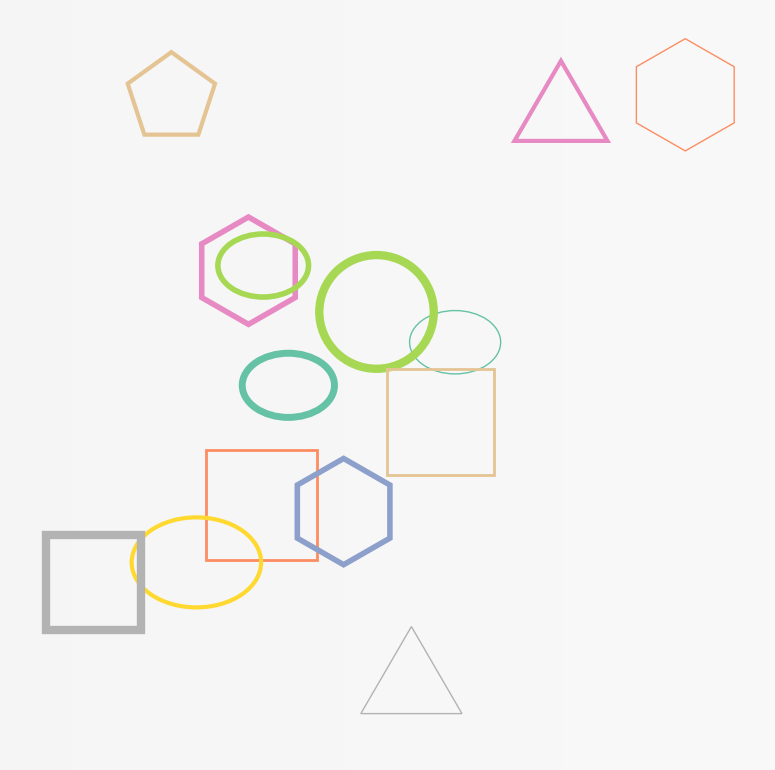[{"shape": "oval", "thickness": 2.5, "radius": 0.3, "center": [0.372, 0.5]}, {"shape": "oval", "thickness": 0.5, "radius": 0.29, "center": [0.587, 0.556]}, {"shape": "square", "thickness": 1, "radius": 0.36, "center": [0.337, 0.344]}, {"shape": "hexagon", "thickness": 0.5, "radius": 0.36, "center": [0.884, 0.877]}, {"shape": "hexagon", "thickness": 2, "radius": 0.34, "center": [0.443, 0.336]}, {"shape": "triangle", "thickness": 1.5, "radius": 0.35, "center": [0.724, 0.852]}, {"shape": "hexagon", "thickness": 2, "radius": 0.35, "center": [0.321, 0.648]}, {"shape": "circle", "thickness": 3, "radius": 0.37, "center": [0.486, 0.595]}, {"shape": "oval", "thickness": 2, "radius": 0.29, "center": [0.34, 0.655]}, {"shape": "oval", "thickness": 1.5, "radius": 0.42, "center": [0.253, 0.27]}, {"shape": "pentagon", "thickness": 1.5, "radius": 0.3, "center": [0.221, 0.873]}, {"shape": "square", "thickness": 1, "radius": 0.35, "center": [0.569, 0.452]}, {"shape": "triangle", "thickness": 0.5, "radius": 0.38, "center": [0.531, 0.111]}, {"shape": "square", "thickness": 3, "radius": 0.31, "center": [0.121, 0.244]}]